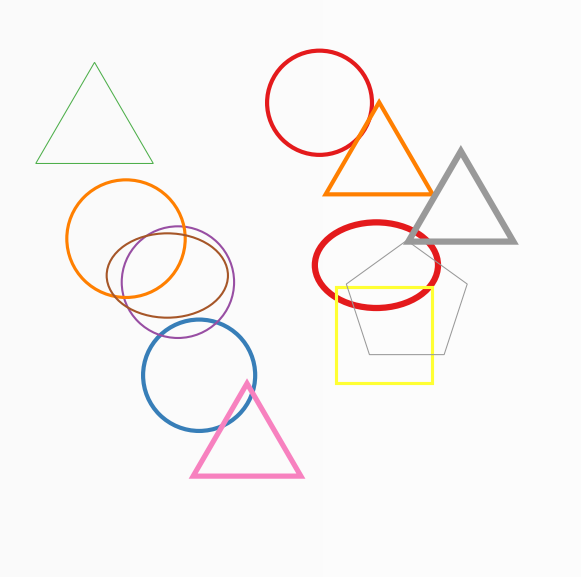[{"shape": "oval", "thickness": 3, "radius": 0.53, "center": [0.648, 0.54]}, {"shape": "circle", "thickness": 2, "radius": 0.45, "center": [0.55, 0.821]}, {"shape": "circle", "thickness": 2, "radius": 0.48, "center": [0.343, 0.349]}, {"shape": "triangle", "thickness": 0.5, "radius": 0.58, "center": [0.163, 0.774]}, {"shape": "circle", "thickness": 1, "radius": 0.48, "center": [0.306, 0.511]}, {"shape": "triangle", "thickness": 2, "radius": 0.53, "center": [0.652, 0.716]}, {"shape": "circle", "thickness": 1.5, "radius": 0.51, "center": [0.217, 0.586]}, {"shape": "square", "thickness": 1.5, "radius": 0.41, "center": [0.66, 0.419]}, {"shape": "oval", "thickness": 1, "radius": 0.52, "center": [0.288, 0.522]}, {"shape": "triangle", "thickness": 2.5, "radius": 0.53, "center": [0.425, 0.228]}, {"shape": "pentagon", "thickness": 0.5, "radius": 0.55, "center": [0.7, 0.474]}, {"shape": "triangle", "thickness": 3, "radius": 0.52, "center": [0.793, 0.633]}]